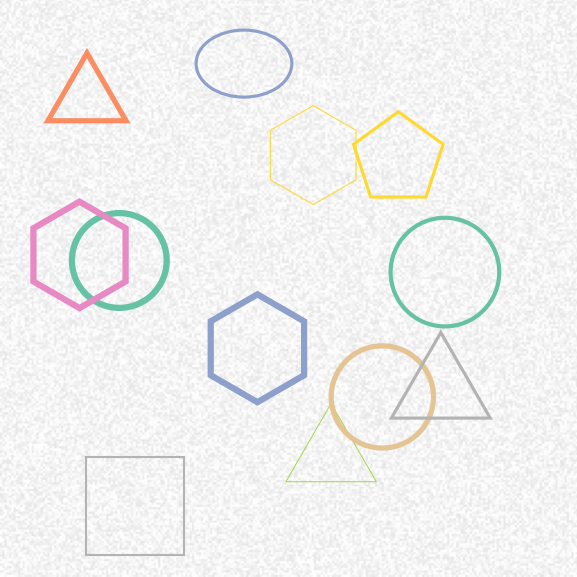[{"shape": "circle", "thickness": 3, "radius": 0.41, "center": [0.207, 0.548]}, {"shape": "circle", "thickness": 2, "radius": 0.47, "center": [0.77, 0.528]}, {"shape": "triangle", "thickness": 2.5, "radius": 0.39, "center": [0.151, 0.829]}, {"shape": "hexagon", "thickness": 3, "radius": 0.47, "center": [0.446, 0.396]}, {"shape": "oval", "thickness": 1.5, "radius": 0.41, "center": [0.422, 0.889]}, {"shape": "hexagon", "thickness": 3, "radius": 0.46, "center": [0.138, 0.558]}, {"shape": "triangle", "thickness": 0.5, "radius": 0.45, "center": [0.573, 0.21]}, {"shape": "hexagon", "thickness": 0.5, "radius": 0.43, "center": [0.542, 0.731]}, {"shape": "pentagon", "thickness": 1.5, "radius": 0.41, "center": [0.69, 0.724]}, {"shape": "circle", "thickness": 2.5, "radius": 0.44, "center": [0.662, 0.312]}, {"shape": "triangle", "thickness": 1.5, "radius": 0.49, "center": [0.763, 0.325]}, {"shape": "square", "thickness": 1, "radius": 0.42, "center": [0.234, 0.123]}]